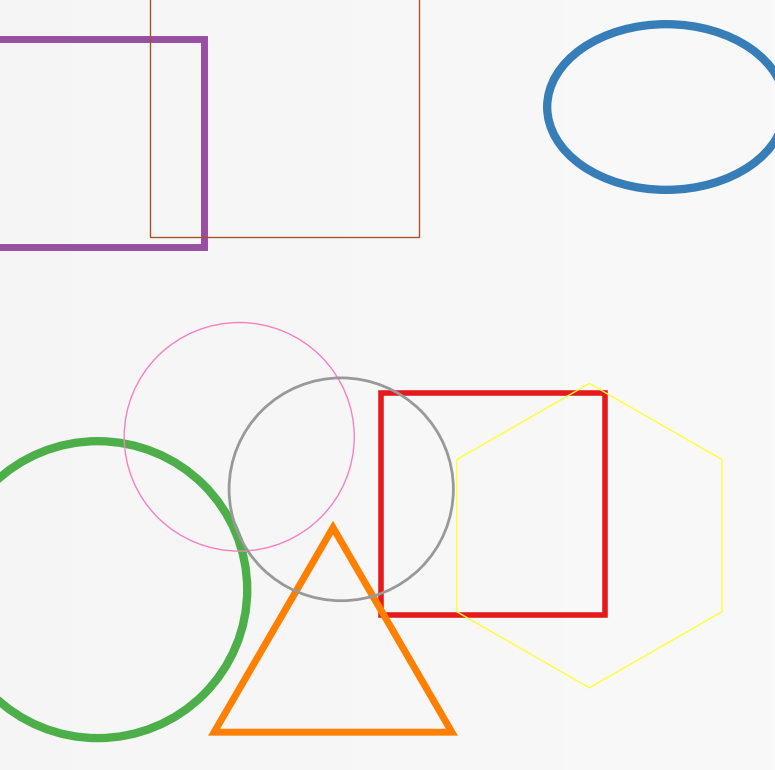[{"shape": "square", "thickness": 2, "radius": 0.72, "center": [0.636, 0.345]}, {"shape": "oval", "thickness": 3, "radius": 0.77, "center": [0.86, 0.861]}, {"shape": "circle", "thickness": 3, "radius": 0.96, "center": [0.126, 0.234]}, {"shape": "square", "thickness": 2.5, "radius": 0.67, "center": [0.128, 0.814]}, {"shape": "triangle", "thickness": 2.5, "radius": 0.89, "center": [0.43, 0.138]}, {"shape": "hexagon", "thickness": 0.5, "radius": 0.99, "center": [0.76, 0.304]}, {"shape": "square", "thickness": 0.5, "radius": 0.87, "center": [0.367, 0.866]}, {"shape": "circle", "thickness": 0.5, "radius": 0.74, "center": [0.309, 0.433]}, {"shape": "circle", "thickness": 1, "radius": 0.72, "center": [0.44, 0.365]}]